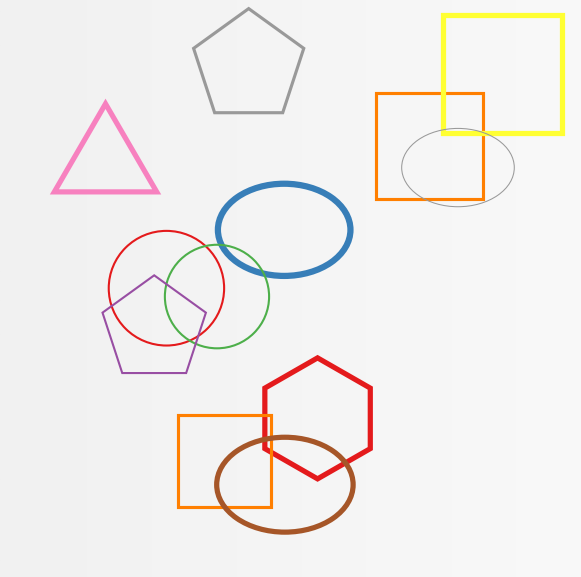[{"shape": "hexagon", "thickness": 2.5, "radius": 0.52, "center": [0.546, 0.275]}, {"shape": "circle", "thickness": 1, "radius": 0.5, "center": [0.286, 0.5]}, {"shape": "oval", "thickness": 3, "radius": 0.57, "center": [0.489, 0.601]}, {"shape": "circle", "thickness": 1, "radius": 0.45, "center": [0.373, 0.486]}, {"shape": "pentagon", "thickness": 1, "radius": 0.47, "center": [0.265, 0.429]}, {"shape": "square", "thickness": 1.5, "radius": 0.46, "center": [0.739, 0.746]}, {"shape": "square", "thickness": 1.5, "radius": 0.4, "center": [0.386, 0.201]}, {"shape": "square", "thickness": 2.5, "radius": 0.51, "center": [0.865, 0.87]}, {"shape": "oval", "thickness": 2.5, "radius": 0.59, "center": [0.49, 0.16]}, {"shape": "triangle", "thickness": 2.5, "radius": 0.51, "center": [0.182, 0.718]}, {"shape": "oval", "thickness": 0.5, "radius": 0.48, "center": [0.788, 0.709]}, {"shape": "pentagon", "thickness": 1.5, "radius": 0.5, "center": [0.428, 0.885]}]